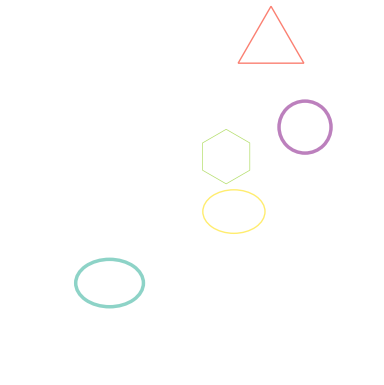[{"shape": "oval", "thickness": 2.5, "radius": 0.44, "center": [0.285, 0.265]}, {"shape": "triangle", "thickness": 1, "radius": 0.49, "center": [0.704, 0.885]}, {"shape": "hexagon", "thickness": 0.5, "radius": 0.35, "center": [0.587, 0.593]}, {"shape": "circle", "thickness": 2.5, "radius": 0.34, "center": [0.792, 0.67]}, {"shape": "oval", "thickness": 1, "radius": 0.4, "center": [0.608, 0.45]}]